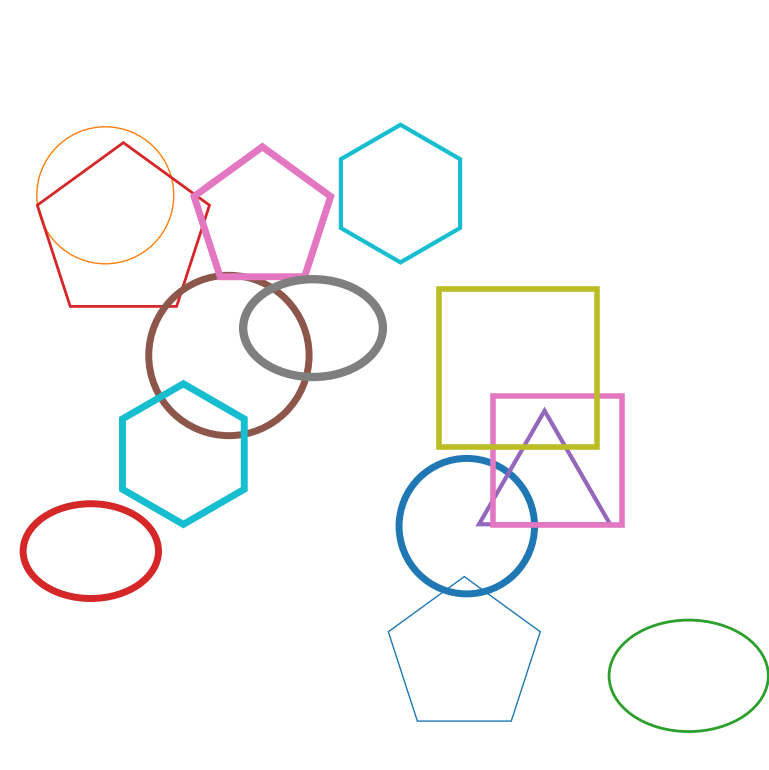[{"shape": "circle", "thickness": 2.5, "radius": 0.44, "center": [0.606, 0.317]}, {"shape": "pentagon", "thickness": 0.5, "radius": 0.52, "center": [0.603, 0.147]}, {"shape": "circle", "thickness": 0.5, "radius": 0.44, "center": [0.137, 0.746]}, {"shape": "oval", "thickness": 1, "radius": 0.52, "center": [0.894, 0.122]}, {"shape": "pentagon", "thickness": 1, "radius": 0.59, "center": [0.16, 0.697]}, {"shape": "oval", "thickness": 2.5, "radius": 0.44, "center": [0.118, 0.284]}, {"shape": "triangle", "thickness": 1.5, "radius": 0.49, "center": [0.707, 0.368]}, {"shape": "circle", "thickness": 2.5, "radius": 0.52, "center": [0.297, 0.538]}, {"shape": "pentagon", "thickness": 2.5, "radius": 0.47, "center": [0.341, 0.716]}, {"shape": "square", "thickness": 2, "radius": 0.42, "center": [0.724, 0.402]}, {"shape": "oval", "thickness": 3, "radius": 0.45, "center": [0.407, 0.574]}, {"shape": "square", "thickness": 2, "radius": 0.51, "center": [0.672, 0.522]}, {"shape": "hexagon", "thickness": 2.5, "radius": 0.46, "center": [0.238, 0.41]}, {"shape": "hexagon", "thickness": 1.5, "radius": 0.45, "center": [0.52, 0.749]}]